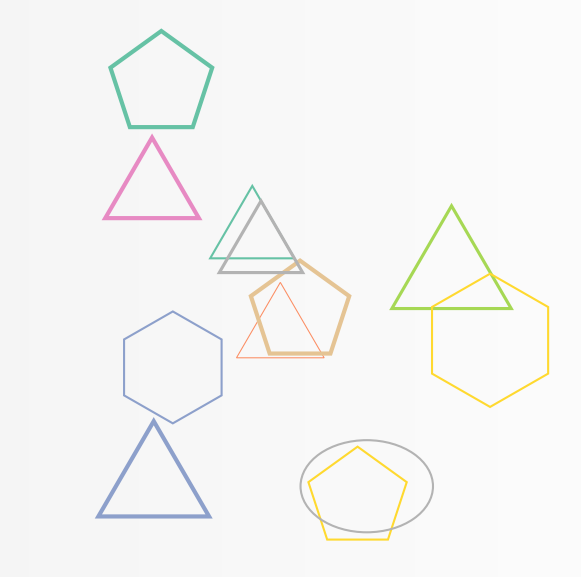[{"shape": "pentagon", "thickness": 2, "radius": 0.46, "center": [0.278, 0.853]}, {"shape": "triangle", "thickness": 1, "radius": 0.42, "center": [0.434, 0.594]}, {"shape": "triangle", "thickness": 0.5, "radius": 0.44, "center": [0.482, 0.423]}, {"shape": "triangle", "thickness": 2, "radius": 0.55, "center": [0.264, 0.16]}, {"shape": "hexagon", "thickness": 1, "radius": 0.48, "center": [0.297, 0.363]}, {"shape": "triangle", "thickness": 2, "radius": 0.46, "center": [0.262, 0.668]}, {"shape": "triangle", "thickness": 1.5, "radius": 0.59, "center": [0.777, 0.524]}, {"shape": "pentagon", "thickness": 1, "radius": 0.44, "center": [0.615, 0.137]}, {"shape": "hexagon", "thickness": 1, "radius": 0.58, "center": [0.843, 0.41]}, {"shape": "pentagon", "thickness": 2, "radius": 0.44, "center": [0.516, 0.459]}, {"shape": "oval", "thickness": 1, "radius": 0.57, "center": [0.631, 0.157]}, {"shape": "triangle", "thickness": 1.5, "radius": 0.41, "center": [0.449, 0.569]}]